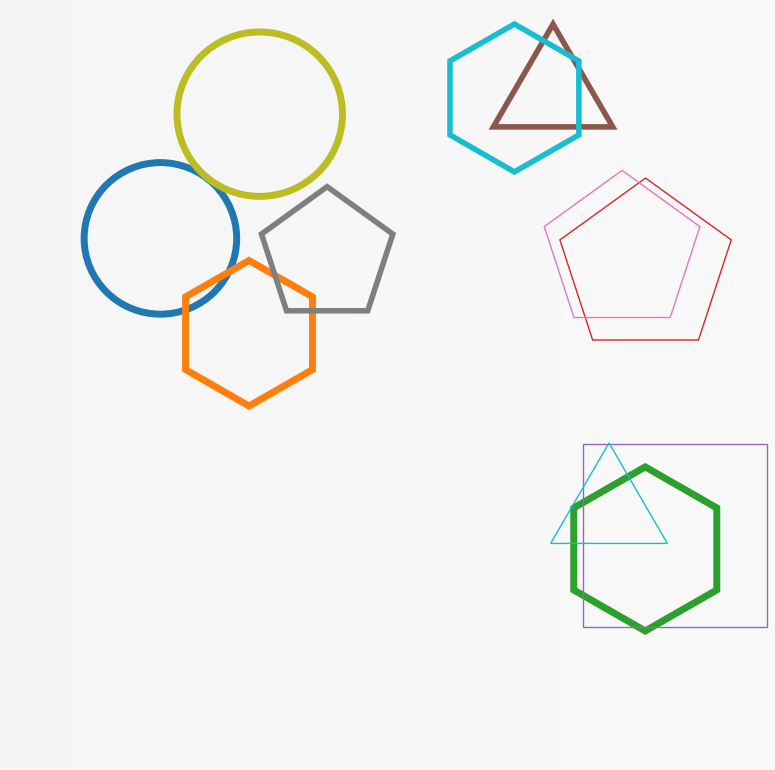[{"shape": "circle", "thickness": 2.5, "radius": 0.49, "center": [0.207, 0.69]}, {"shape": "hexagon", "thickness": 2.5, "radius": 0.47, "center": [0.321, 0.567]}, {"shape": "hexagon", "thickness": 2.5, "radius": 0.53, "center": [0.833, 0.287]}, {"shape": "pentagon", "thickness": 0.5, "radius": 0.58, "center": [0.833, 0.653]}, {"shape": "square", "thickness": 0.5, "radius": 0.59, "center": [0.871, 0.304]}, {"shape": "triangle", "thickness": 2, "radius": 0.44, "center": [0.714, 0.88]}, {"shape": "pentagon", "thickness": 0.5, "radius": 0.53, "center": [0.803, 0.673]}, {"shape": "pentagon", "thickness": 2, "radius": 0.45, "center": [0.422, 0.668]}, {"shape": "circle", "thickness": 2.5, "radius": 0.53, "center": [0.335, 0.852]}, {"shape": "hexagon", "thickness": 2, "radius": 0.48, "center": [0.664, 0.873]}, {"shape": "triangle", "thickness": 0.5, "radius": 0.43, "center": [0.786, 0.338]}]